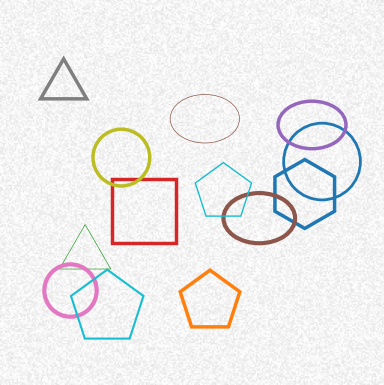[{"shape": "circle", "thickness": 2, "radius": 0.5, "center": [0.836, 0.58]}, {"shape": "hexagon", "thickness": 2.5, "radius": 0.45, "center": [0.792, 0.496]}, {"shape": "pentagon", "thickness": 2.5, "radius": 0.41, "center": [0.546, 0.217]}, {"shape": "triangle", "thickness": 0.5, "radius": 0.38, "center": [0.221, 0.34]}, {"shape": "square", "thickness": 2.5, "radius": 0.41, "center": [0.375, 0.452]}, {"shape": "oval", "thickness": 2.5, "radius": 0.44, "center": [0.81, 0.675]}, {"shape": "oval", "thickness": 3, "radius": 0.47, "center": [0.673, 0.433]}, {"shape": "oval", "thickness": 0.5, "radius": 0.45, "center": [0.532, 0.692]}, {"shape": "circle", "thickness": 3, "radius": 0.34, "center": [0.183, 0.245]}, {"shape": "triangle", "thickness": 2.5, "radius": 0.35, "center": [0.165, 0.778]}, {"shape": "circle", "thickness": 2.5, "radius": 0.37, "center": [0.315, 0.591]}, {"shape": "pentagon", "thickness": 1, "radius": 0.38, "center": [0.58, 0.501]}, {"shape": "pentagon", "thickness": 1.5, "radius": 0.49, "center": [0.279, 0.201]}]